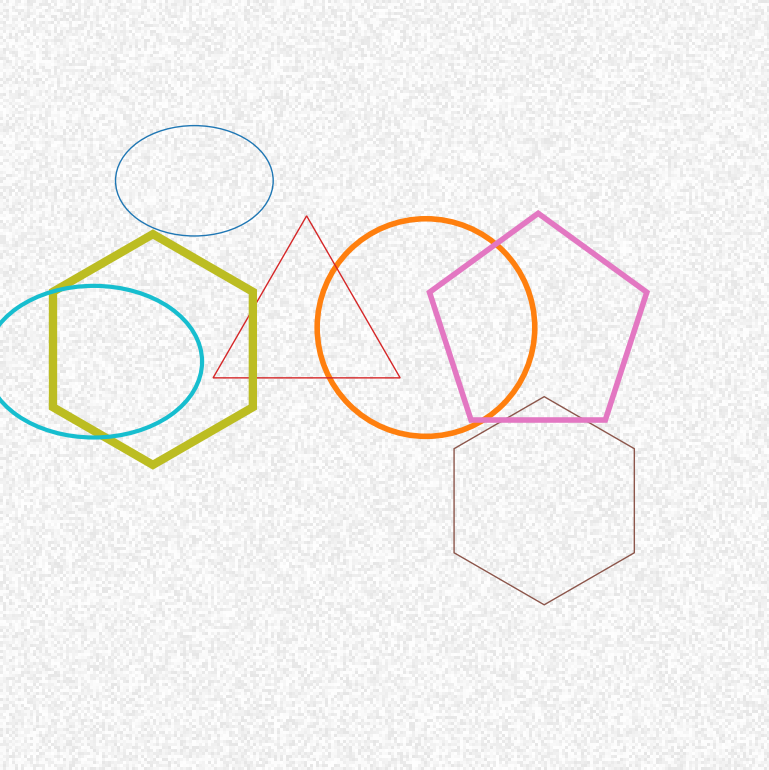[{"shape": "oval", "thickness": 0.5, "radius": 0.51, "center": [0.252, 0.765]}, {"shape": "circle", "thickness": 2, "radius": 0.71, "center": [0.553, 0.575]}, {"shape": "triangle", "thickness": 0.5, "radius": 0.7, "center": [0.398, 0.579]}, {"shape": "hexagon", "thickness": 0.5, "radius": 0.68, "center": [0.707, 0.35]}, {"shape": "pentagon", "thickness": 2, "radius": 0.74, "center": [0.699, 0.575]}, {"shape": "hexagon", "thickness": 3, "radius": 0.75, "center": [0.199, 0.546]}, {"shape": "oval", "thickness": 1.5, "radius": 0.7, "center": [0.122, 0.53]}]